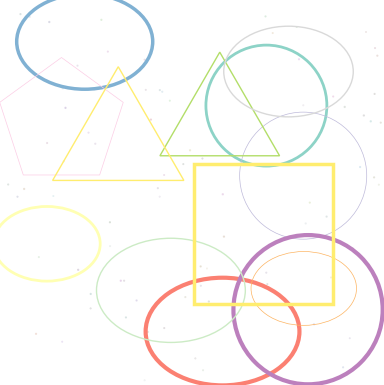[{"shape": "circle", "thickness": 2, "radius": 0.79, "center": [0.692, 0.726]}, {"shape": "oval", "thickness": 2, "radius": 0.69, "center": [0.122, 0.367]}, {"shape": "circle", "thickness": 0.5, "radius": 0.83, "center": [0.787, 0.544]}, {"shape": "oval", "thickness": 3, "radius": 1.0, "center": [0.578, 0.139]}, {"shape": "oval", "thickness": 2.5, "radius": 0.88, "center": [0.22, 0.892]}, {"shape": "oval", "thickness": 0.5, "radius": 0.68, "center": [0.789, 0.251]}, {"shape": "triangle", "thickness": 1, "radius": 0.9, "center": [0.571, 0.685]}, {"shape": "pentagon", "thickness": 0.5, "radius": 0.84, "center": [0.16, 0.682]}, {"shape": "oval", "thickness": 1, "radius": 0.84, "center": [0.749, 0.814]}, {"shape": "circle", "thickness": 3, "radius": 0.97, "center": [0.8, 0.196]}, {"shape": "oval", "thickness": 1, "radius": 0.97, "center": [0.444, 0.246]}, {"shape": "square", "thickness": 2.5, "radius": 0.91, "center": [0.684, 0.392]}, {"shape": "triangle", "thickness": 1, "radius": 0.98, "center": [0.307, 0.63]}]